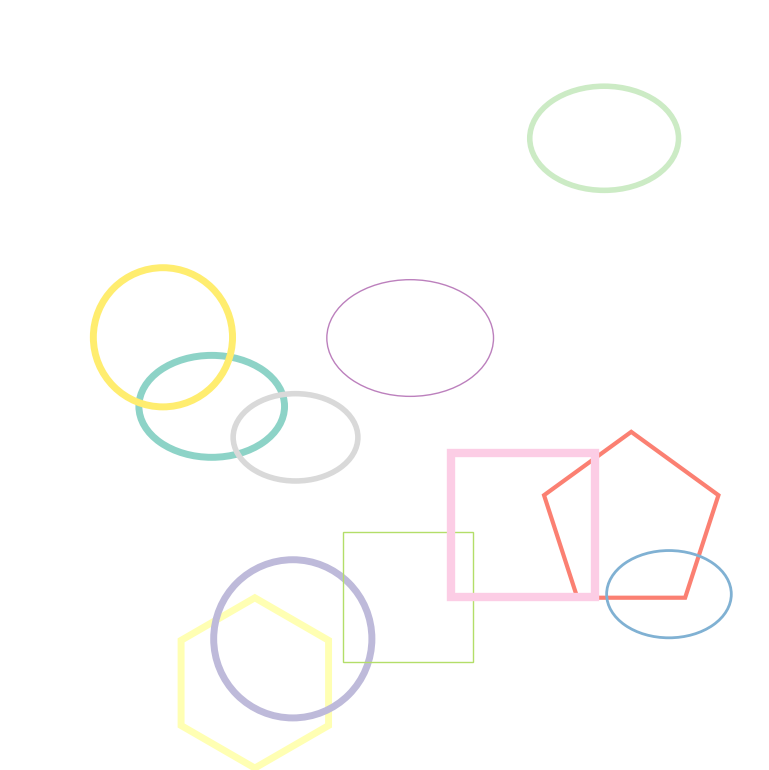[{"shape": "oval", "thickness": 2.5, "radius": 0.47, "center": [0.275, 0.472]}, {"shape": "hexagon", "thickness": 2.5, "radius": 0.55, "center": [0.331, 0.113]}, {"shape": "circle", "thickness": 2.5, "radius": 0.51, "center": [0.38, 0.17]}, {"shape": "pentagon", "thickness": 1.5, "radius": 0.6, "center": [0.82, 0.32]}, {"shape": "oval", "thickness": 1, "radius": 0.4, "center": [0.869, 0.228]}, {"shape": "square", "thickness": 0.5, "radius": 0.42, "center": [0.53, 0.225]}, {"shape": "square", "thickness": 3, "radius": 0.47, "center": [0.679, 0.318]}, {"shape": "oval", "thickness": 2, "radius": 0.4, "center": [0.384, 0.432]}, {"shape": "oval", "thickness": 0.5, "radius": 0.54, "center": [0.533, 0.561]}, {"shape": "oval", "thickness": 2, "radius": 0.48, "center": [0.785, 0.82]}, {"shape": "circle", "thickness": 2.5, "radius": 0.45, "center": [0.212, 0.562]}]